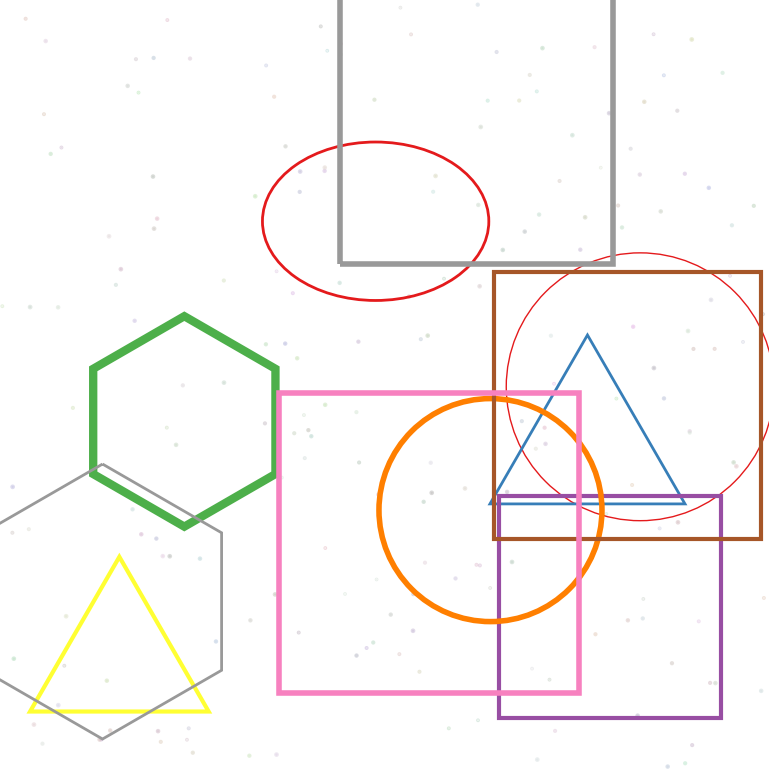[{"shape": "oval", "thickness": 1, "radius": 0.73, "center": [0.488, 0.713]}, {"shape": "circle", "thickness": 0.5, "radius": 0.87, "center": [0.831, 0.498]}, {"shape": "triangle", "thickness": 1, "radius": 0.73, "center": [0.763, 0.419]}, {"shape": "hexagon", "thickness": 3, "radius": 0.68, "center": [0.239, 0.453]}, {"shape": "square", "thickness": 1.5, "radius": 0.72, "center": [0.793, 0.212]}, {"shape": "circle", "thickness": 2, "radius": 0.72, "center": [0.637, 0.338]}, {"shape": "triangle", "thickness": 1.5, "radius": 0.67, "center": [0.155, 0.143]}, {"shape": "square", "thickness": 1.5, "radius": 0.87, "center": [0.815, 0.474]}, {"shape": "square", "thickness": 2, "radius": 0.98, "center": [0.557, 0.295]}, {"shape": "hexagon", "thickness": 1, "radius": 0.89, "center": [0.133, 0.219]}, {"shape": "square", "thickness": 2, "radius": 0.89, "center": [0.619, 0.834]}]